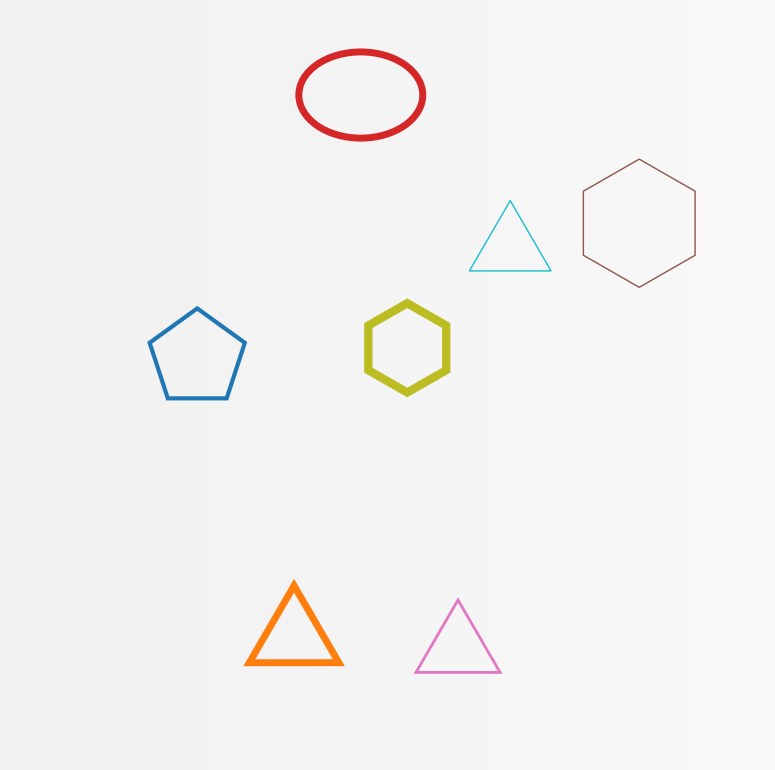[{"shape": "pentagon", "thickness": 1.5, "radius": 0.32, "center": [0.254, 0.535]}, {"shape": "triangle", "thickness": 2.5, "radius": 0.33, "center": [0.379, 0.173]}, {"shape": "oval", "thickness": 2.5, "radius": 0.4, "center": [0.466, 0.877]}, {"shape": "hexagon", "thickness": 0.5, "radius": 0.42, "center": [0.825, 0.71]}, {"shape": "triangle", "thickness": 1, "radius": 0.31, "center": [0.591, 0.158]}, {"shape": "hexagon", "thickness": 3, "radius": 0.29, "center": [0.526, 0.548]}, {"shape": "triangle", "thickness": 0.5, "radius": 0.3, "center": [0.658, 0.679]}]